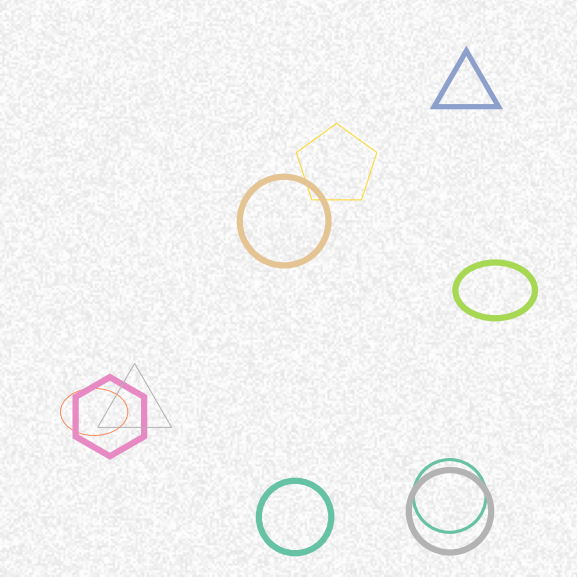[{"shape": "circle", "thickness": 1.5, "radius": 0.32, "center": [0.779, 0.14]}, {"shape": "circle", "thickness": 3, "radius": 0.31, "center": [0.511, 0.104]}, {"shape": "oval", "thickness": 0.5, "radius": 0.29, "center": [0.163, 0.286]}, {"shape": "triangle", "thickness": 2.5, "radius": 0.32, "center": [0.808, 0.847]}, {"shape": "hexagon", "thickness": 3, "radius": 0.34, "center": [0.19, 0.278]}, {"shape": "oval", "thickness": 3, "radius": 0.34, "center": [0.857, 0.496]}, {"shape": "pentagon", "thickness": 0.5, "radius": 0.37, "center": [0.583, 0.712]}, {"shape": "circle", "thickness": 3, "radius": 0.38, "center": [0.492, 0.616]}, {"shape": "triangle", "thickness": 0.5, "radius": 0.37, "center": [0.233, 0.296]}, {"shape": "circle", "thickness": 3, "radius": 0.36, "center": [0.779, 0.114]}]